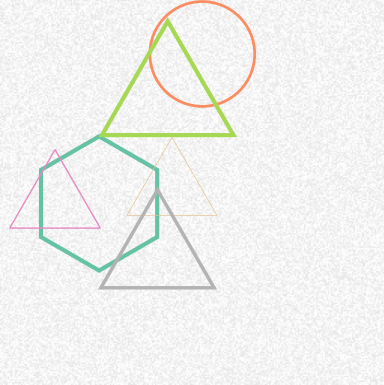[{"shape": "hexagon", "thickness": 3, "radius": 0.87, "center": [0.257, 0.471]}, {"shape": "circle", "thickness": 2, "radius": 0.68, "center": [0.525, 0.86]}, {"shape": "triangle", "thickness": 1, "radius": 0.68, "center": [0.143, 0.475]}, {"shape": "triangle", "thickness": 3, "radius": 0.99, "center": [0.436, 0.748]}, {"shape": "triangle", "thickness": 0.5, "radius": 0.68, "center": [0.447, 0.508]}, {"shape": "triangle", "thickness": 2.5, "radius": 0.85, "center": [0.409, 0.337]}]